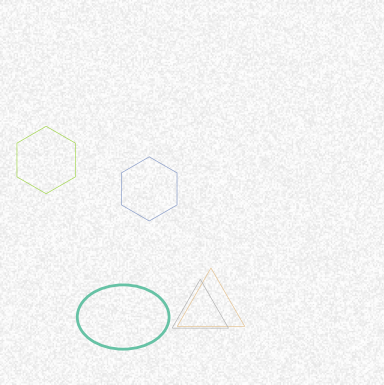[{"shape": "oval", "thickness": 2, "radius": 0.6, "center": [0.32, 0.177]}, {"shape": "hexagon", "thickness": 0.5, "radius": 0.42, "center": [0.388, 0.509]}, {"shape": "hexagon", "thickness": 0.5, "radius": 0.44, "center": [0.12, 0.584]}, {"shape": "triangle", "thickness": 0.5, "radius": 0.51, "center": [0.548, 0.203]}, {"shape": "triangle", "thickness": 0.5, "radius": 0.42, "center": [0.52, 0.19]}]